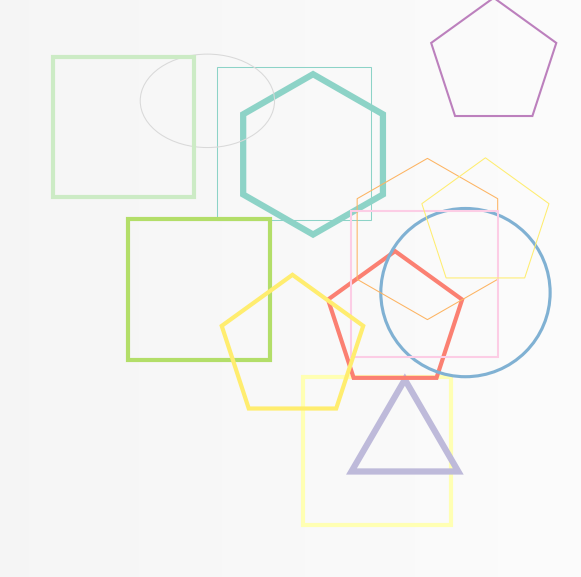[{"shape": "square", "thickness": 0.5, "radius": 0.66, "center": [0.506, 0.751]}, {"shape": "hexagon", "thickness": 3, "radius": 0.69, "center": [0.539, 0.732]}, {"shape": "square", "thickness": 2, "radius": 0.64, "center": [0.649, 0.218]}, {"shape": "triangle", "thickness": 3, "radius": 0.53, "center": [0.697, 0.236]}, {"shape": "pentagon", "thickness": 2, "radius": 0.61, "center": [0.68, 0.443]}, {"shape": "circle", "thickness": 1.5, "radius": 0.73, "center": [0.801, 0.492]}, {"shape": "hexagon", "thickness": 0.5, "radius": 0.7, "center": [0.735, 0.585]}, {"shape": "square", "thickness": 2, "radius": 0.61, "center": [0.342, 0.498]}, {"shape": "square", "thickness": 1, "radius": 0.63, "center": [0.731, 0.507]}, {"shape": "oval", "thickness": 0.5, "radius": 0.58, "center": [0.357, 0.825]}, {"shape": "pentagon", "thickness": 1, "radius": 0.57, "center": [0.849, 0.89]}, {"shape": "square", "thickness": 2, "radius": 0.61, "center": [0.212, 0.779]}, {"shape": "pentagon", "thickness": 0.5, "radius": 0.57, "center": [0.835, 0.611]}, {"shape": "pentagon", "thickness": 2, "radius": 0.64, "center": [0.503, 0.395]}]